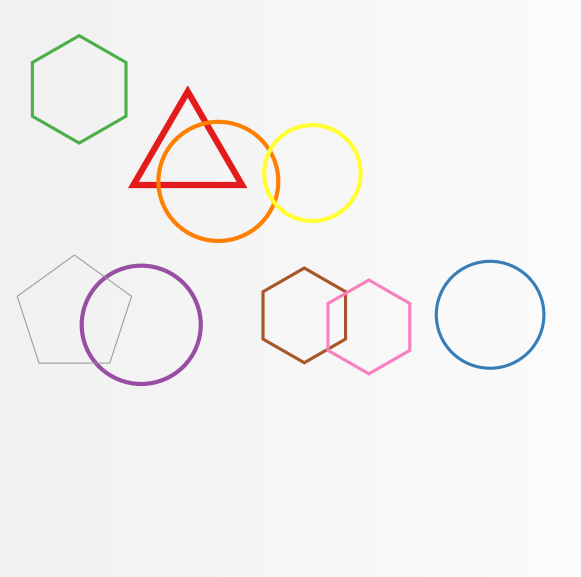[{"shape": "triangle", "thickness": 3, "radius": 0.54, "center": [0.323, 0.733]}, {"shape": "circle", "thickness": 1.5, "radius": 0.46, "center": [0.843, 0.454]}, {"shape": "hexagon", "thickness": 1.5, "radius": 0.46, "center": [0.136, 0.844]}, {"shape": "circle", "thickness": 2, "radius": 0.51, "center": [0.243, 0.437]}, {"shape": "circle", "thickness": 2, "radius": 0.52, "center": [0.376, 0.685]}, {"shape": "circle", "thickness": 2, "radius": 0.42, "center": [0.538, 0.699]}, {"shape": "hexagon", "thickness": 1.5, "radius": 0.41, "center": [0.523, 0.453]}, {"shape": "hexagon", "thickness": 1.5, "radius": 0.41, "center": [0.635, 0.433]}, {"shape": "pentagon", "thickness": 0.5, "radius": 0.52, "center": [0.128, 0.454]}]